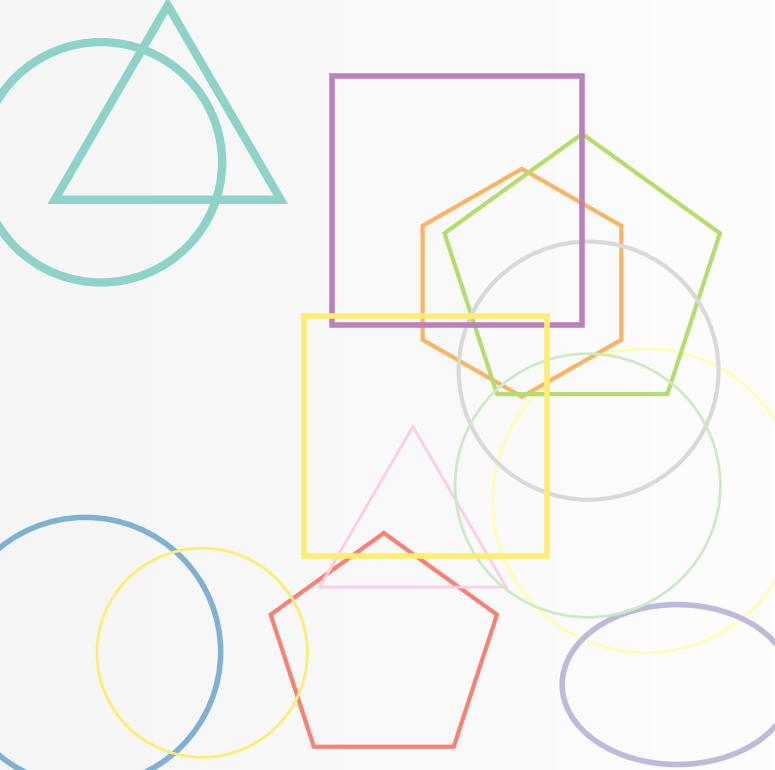[{"shape": "circle", "thickness": 3, "radius": 0.78, "center": [0.13, 0.789]}, {"shape": "triangle", "thickness": 3, "radius": 0.84, "center": [0.216, 0.825]}, {"shape": "circle", "thickness": 1, "radius": 0.99, "center": [0.833, 0.35]}, {"shape": "oval", "thickness": 2, "radius": 0.74, "center": [0.874, 0.111]}, {"shape": "pentagon", "thickness": 1.5, "radius": 0.77, "center": [0.495, 0.154]}, {"shape": "circle", "thickness": 2, "radius": 0.87, "center": [0.11, 0.154]}, {"shape": "hexagon", "thickness": 1.5, "radius": 0.74, "center": [0.674, 0.633]}, {"shape": "pentagon", "thickness": 1.5, "radius": 0.93, "center": [0.751, 0.639]}, {"shape": "triangle", "thickness": 1, "radius": 0.69, "center": [0.533, 0.307]}, {"shape": "circle", "thickness": 1.5, "radius": 0.84, "center": [0.759, 0.519]}, {"shape": "square", "thickness": 2, "radius": 0.81, "center": [0.59, 0.74]}, {"shape": "circle", "thickness": 1, "radius": 0.86, "center": [0.758, 0.37]}, {"shape": "square", "thickness": 2, "radius": 0.78, "center": [0.549, 0.434]}, {"shape": "circle", "thickness": 1, "radius": 0.68, "center": [0.261, 0.152]}]